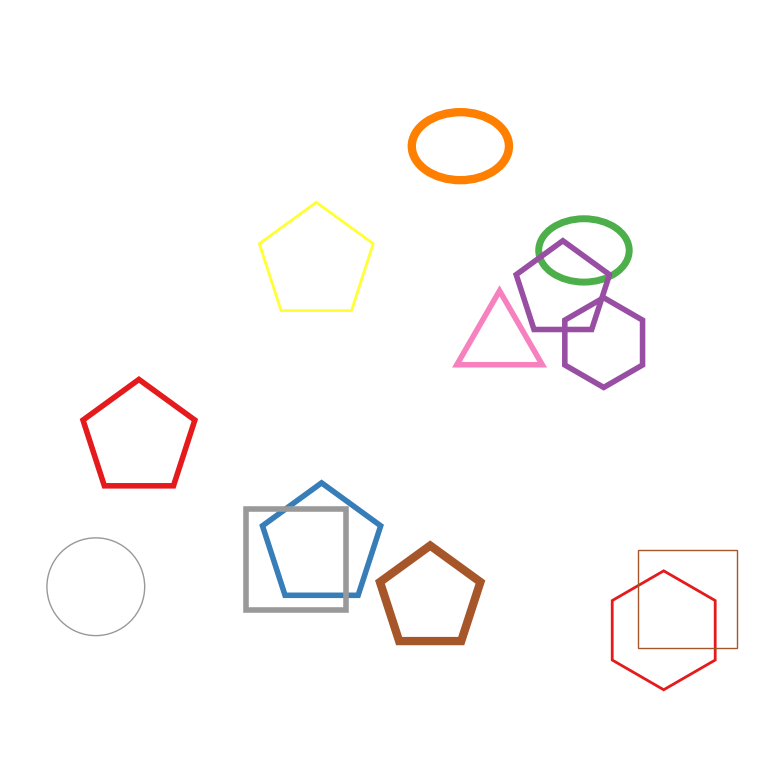[{"shape": "hexagon", "thickness": 1, "radius": 0.39, "center": [0.862, 0.181]}, {"shape": "pentagon", "thickness": 2, "radius": 0.38, "center": [0.18, 0.431]}, {"shape": "pentagon", "thickness": 2, "radius": 0.4, "center": [0.418, 0.292]}, {"shape": "oval", "thickness": 2.5, "radius": 0.29, "center": [0.758, 0.675]}, {"shape": "pentagon", "thickness": 2, "radius": 0.32, "center": [0.731, 0.624]}, {"shape": "hexagon", "thickness": 2, "radius": 0.29, "center": [0.784, 0.555]}, {"shape": "oval", "thickness": 3, "radius": 0.32, "center": [0.598, 0.81]}, {"shape": "pentagon", "thickness": 1, "radius": 0.39, "center": [0.411, 0.66]}, {"shape": "pentagon", "thickness": 3, "radius": 0.34, "center": [0.559, 0.223]}, {"shape": "square", "thickness": 0.5, "radius": 0.32, "center": [0.893, 0.222]}, {"shape": "triangle", "thickness": 2, "radius": 0.32, "center": [0.649, 0.558]}, {"shape": "square", "thickness": 2, "radius": 0.33, "center": [0.384, 0.273]}, {"shape": "circle", "thickness": 0.5, "radius": 0.32, "center": [0.124, 0.238]}]